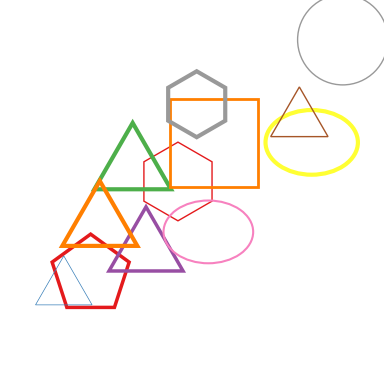[{"shape": "hexagon", "thickness": 1, "radius": 0.51, "center": [0.462, 0.529]}, {"shape": "pentagon", "thickness": 2.5, "radius": 0.53, "center": [0.235, 0.287]}, {"shape": "triangle", "thickness": 0.5, "radius": 0.42, "center": [0.166, 0.251]}, {"shape": "triangle", "thickness": 3, "radius": 0.57, "center": [0.345, 0.566]}, {"shape": "triangle", "thickness": 2.5, "radius": 0.56, "center": [0.379, 0.352]}, {"shape": "triangle", "thickness": 3, "radius": 0.56, "center": [0.259, 0.418]}, {"shape": "square", "thickness": 2, "radius": 0.57, "center": [0.556, 0.628]}, {"shape": "oval", "thickness": 3, "radius": 0.6, "center": [0.81, 0.63]}, {"shape": "triangle", "thickness": 1, "radius": 0.43, "center": [0.778, 0.688]}, {"shape": "oval", "thickness": 1.5, "radius": 0.58, "center": [0.541, 0.398]}, {"shape": "circle", "thickness": 1, "radius": 0.59, "center": [0.89, 0.897]}, {"shape": "hexagon", "thickness": 3, "radius": 0.43, "center": [0.511, 0.729]}]